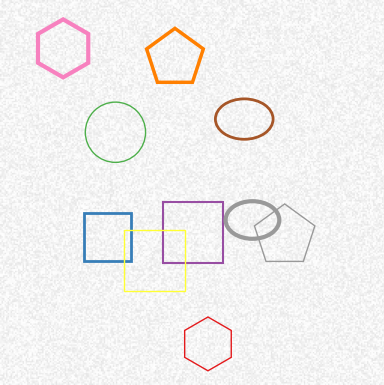[{"shape": "hexagon", "thickness": 1, "radius": 0.35, "center": [0.54, 0.107]}, {"shape": "square", "thickness": 2, "radius": 0.31, "center": [0.279, 0.384]}, {"shape": "circle", "thickness": 1, "radius": 0.39, "center": [0.3, 0.657]}, {"shape": "square", "thickness": 1.5, "radius": 0.39, "center": [0.502, 0.396]}, {"shape": "pentagon", "thickness": 2.5, "radius": 0.39, "center": [0.454, 0.849]}, {"shape": "square", "thickness": 1, "radius": 0.4, "center": [0.402, 0.324]}, {"shape": "oval", "thickness": 2, "radius": 0.37, "center": [0.634, 0.691]}, {"shape": "hexagon", "thickness": 3, "radius": 0.38, "center": [0.164, 0.874]}, {"shape": "pentagon", "thickness": 1, "radius": 0.41, "center": [0.739, 0.388]}, {"shape": "oval", "thickness": 3, "radius": 0.35, "center": [0.656, 0.429]}]